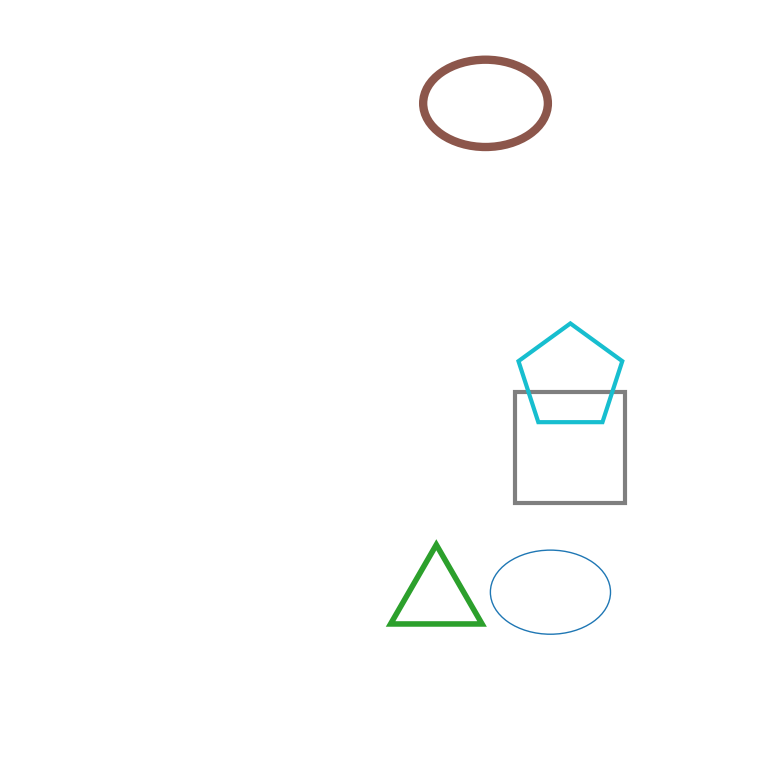[{"shape": "oval", "thickness": 0.5, "radius": 0.39, "center": [0.715, 0.231]}, {"shape": "triangle", "thickness": 2, "radius": 0.34, "center": [0.567, 0.224]}, {"shape": "oval", "thickness": 3, "radius": 0.4, "center": [0.631, 0.866]}, {"shape": "square", "thickness": 1.5, "radius": 0.36, "center": [0.74, 0.419]}, {"shape": "pentagon", "thickness": 1.5, "radius": 0.35, "center": [0.741, 0.509]}]